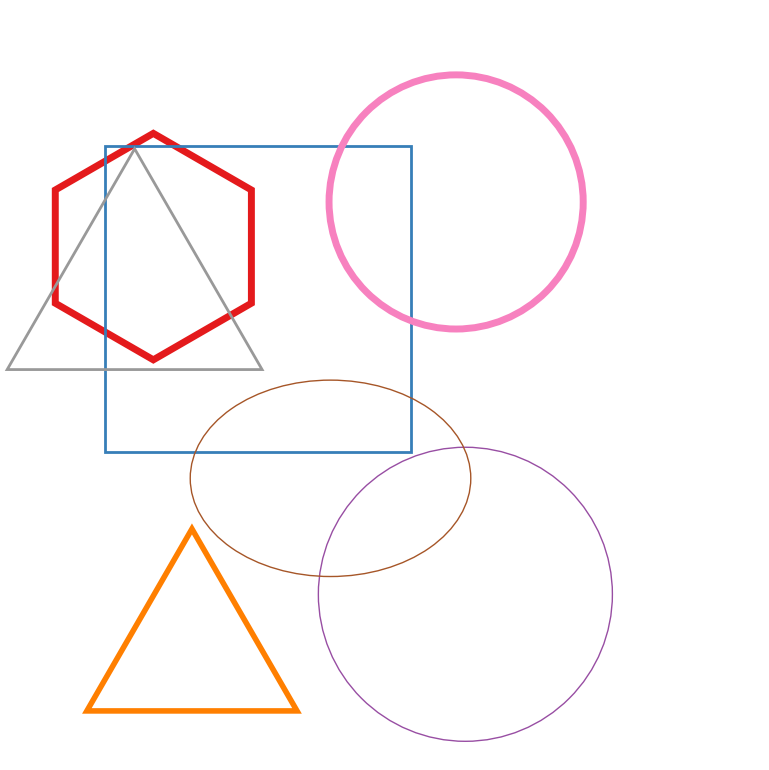[{"shape": "hexagon", "thickness": 2.5, "radius": 0.74, "center": [0.199, 0.68]}, {"shape": "square", "thickness": 1, "radius": 0.99, "center": [0.335, 0.612]}, {"shape": "circle", "thickness": 0.5, "radius": 0.95, "center": [0.604, 0.228]}, {"shape": "triangle", "thickness": 2, "radius": 0.79, "center": [0.249, 0.156]}, {"shape": "oval", "thickness": 0.5, "radius": 0.91, "center": [0.429, 0.379]}, {"shape": "circle", "thickness": 2.5, "radius": 0.83, "center": [0.592, 0.738]}, {"shape": "triangle", "thickness": 1, "radius": 0.96, "center": [0.175, 0.616]}]